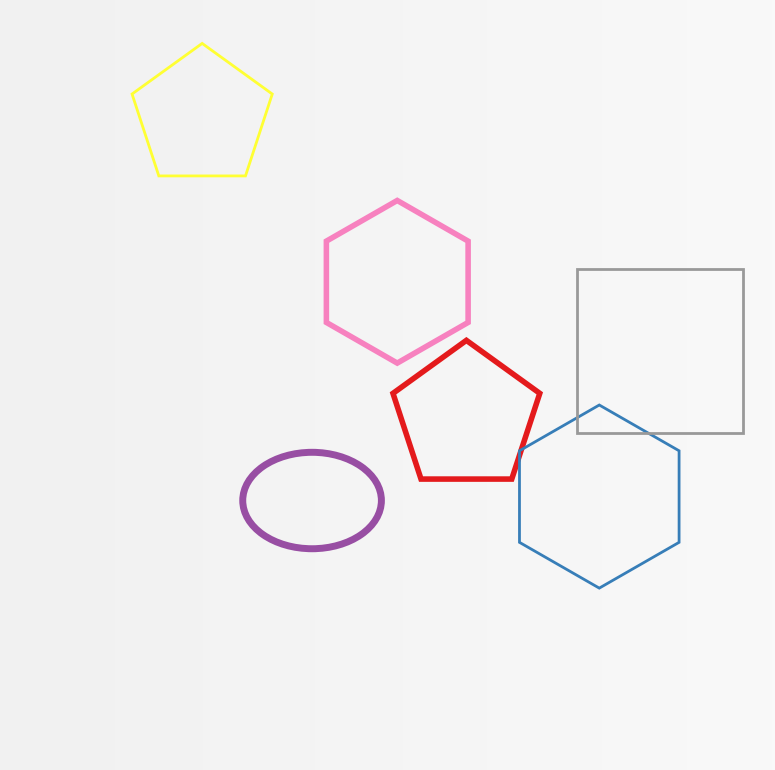[{"shape": "pentagon", "thickness": 2, "radius": 0.5, "center": [0.602, 0.458]}, {"shape": "hexagon", "thickness": 1, "radius": 0.59, "center": [0.773, 0.355]}, {"shape": "oval", "thickness": 2.5, "radius": 0.45, "center": [0.403, 0.35]}, {"shape": "pentagon", "thickness": 1, "radius": 0.48, "center": [0.261, 0.848]}, {"shape": "hexagon", "thickness": 2, "radius": 0.53, "center": [0.513, 0.634]}, {"shape": "square", "thickness": 1, "radius": 0.53, "center": [0.852, 0.544]}]